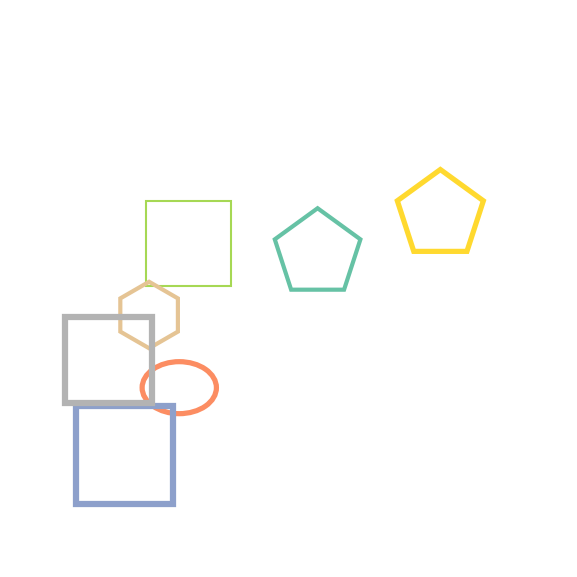[{"shape": "pentagon", "thickness": 2, "radius": 0.39, "center": [0.55, 0.561]}, {"shape": "oval", "thickness": 2.5, "radius": 0.32, "center": [0.31, 0.328]}, {"shape": "square", "thickness": 3, "radius": 0.42, "center": [0.216, 0.212]}, {"shape": "square", "thickness": 1, "radius": 0.37, "center": [0.327, 0.577]}, {"shape": "pentagon", "thickness": 2.5, "radius": 0.39, "center": [0.763, 0.627]}, {"shape": "hexagon", "thickness": 2, "radius": 0.29, "center": [0.258, 0.454]}, {"shape": "square", "thickness": 3, "radius": 0.37, "center": [0.188, 0.376]}]